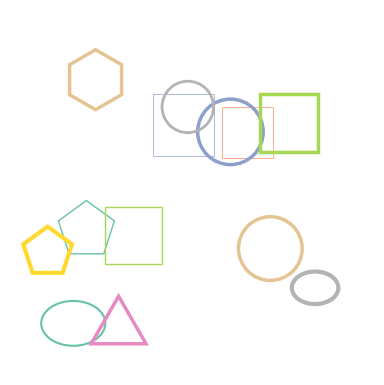[{"shape": "oval", "thickness": 1.5, "radius": 0.42, "center": [0.19, 0.16]}, {"shape": "pentagon", "thickness": 1, "radius": 0.38, "center": [0.224, 0.402]}, {"shape": "square", "thickness": 0.5, "radius": 0.33, "center": [0.644, 0.655]}, {"shape": "circle", "thickness": 2.5, "radius": 0.43, "center": [0.599, 0.658]}, {"shape": "square", "thickness": 0.5, "radius": 0.4, "center": [0.476, 0.676]}, {"shape": "triangle", "thickness": 2.5, "radius": 0.41, "center": [0.308, 0.148]}, {"shape": "square", "thickness": 2.5, "radius": 0.37, "center": [0.75, 0.68]}, {"shape": "square", "thickness": 1, "radius": 0.37, "center": [0.346, 0.388]}, {"shape": "pentagon", "thickness": 3, "radius": 0.33, "center": [0.124, 0.345]}, {"shape": "circle", "thickness": 2.5, "radius": 0.41, "center": [0.702, 0.354]}, {"shape": "hexagon", "thickness": 2.5, "radius": 0.39, "center": [0.248, 0.793]}, {"shape": "oval", "thickness": 3, "radius": 0.3, "center": [0.818, 0.252]}, {"shape": "circle", "thickness": 2, "radius": 0.33, "center": [0.488, 0.722]}]